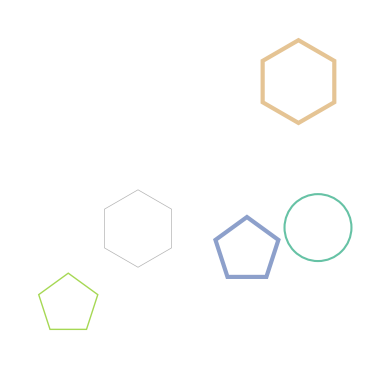[{"shape": "circle", "thickness": 1.5, "radius": 0.43, "center": [0.826, 0.409]}, {"shape": "pentagon", "thickness": 3, "radius": 0.43, "center": [0.641, 0.35]}, {"shape": "pentagon", "thickness": 1, "radius": 0.4, "center": [0.177, 0.21]}, {"shape": "hexagon", "thickness": 3, "radius": 0.54, "center": [0.775, 0.788]}, {"shape": "hexagon", "thickness": 0.5, "radius": 0.5, "center": [0.358, 0.406]}]